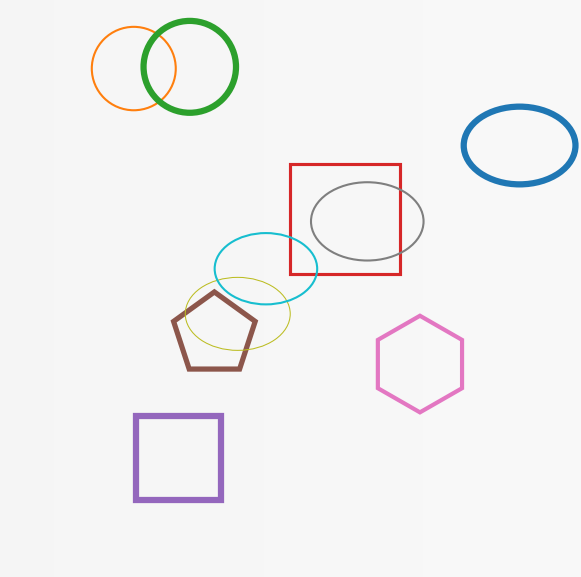[{"shape": "oval", "thickness": 3, "radius": 0.48, "center": [0.894, 0.747]}, {"shape": "circle", "thickness": 1, "radius": 0.36, "center": [0.23, 0.88]}, {"shape": "circle", "thickness": 3, "radius": 0.4, "center": [0.326, 0.883]}, {"shape": "square", "thickness": 1.5, "radius": 0.47, "center": [0.594, 0.62]}, {"shape": "square", "thickness": 3, "radius": 0.37, "center": [0.307, 0.206]}, {"shape": "pentagon", "thickness": 2.5, "radius": 0.37, "center": [0.369, 0.42]}, {"shape": "hexagon", "thickness": 2, "radius": 0.42, "center": [0.723, 0.369]}, {"shape": "oval", "thickness": 1, "radius": 0.48, "center": [0.632, 0.616]}, {"shape": "oval", "thickness": 0.5, "radius": 0.45, "center": [0.409, 0.456]}, {"shape": "oval", "thickness": 1, "radius": 0.44, "center": [0.458, 0.534]}]